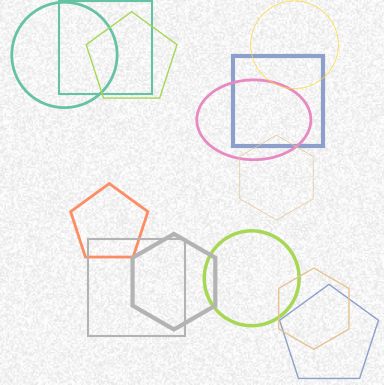[{"shape": "circle", "thickness": 2, "radius": 0.68, "center": [0.167, 0.857]}, {"shape": "square", "thickness": 1.5, "radius": 0.61, "center": [0.274, 0.877]}, {"shape": "pentagon", "thickness": 2, "radius": 0.53, "center": [0.284, 0.418]}, {"shape": "pentagon", "thickness": 1, "radius": 0.68, "center": [0.855, 0.126]}, {"shape": "square", "thickness": 3, "radius": 0.58, "center": [0.722, 0.737]}, {"shape": "oval", "thickness": 2, "radius": 0.74, "center": [0.659, 0.689]}, {"shape": "pentagon", "thickness": 1, "radius": 0.62, "center": [0.342, 0.846]}, {"shape": "circle", "thickness": 2.5, "radius": 0.62, "center": [0.654, 0.277]}, {"shape": "circle", "thickness": 0.5, "radius": 0.57, "center": [0.765, 0.884]}, {"shape": "hexagon", "thickness": 1, "radius": 0.53, "center": [0.815, 0.198]}, {"shape": "hexagon", "thickness": 0.5, "radius": 0.55, "center": [0.718, 0.539]}, {"shape": "hexagon", "thickness": 3, "radius": 0.62, "center": [0.452, 0.268]}, {"shape": "square", "thickness": 1.5, "radius": 0.63, "center": [0.356, 0.254]}]